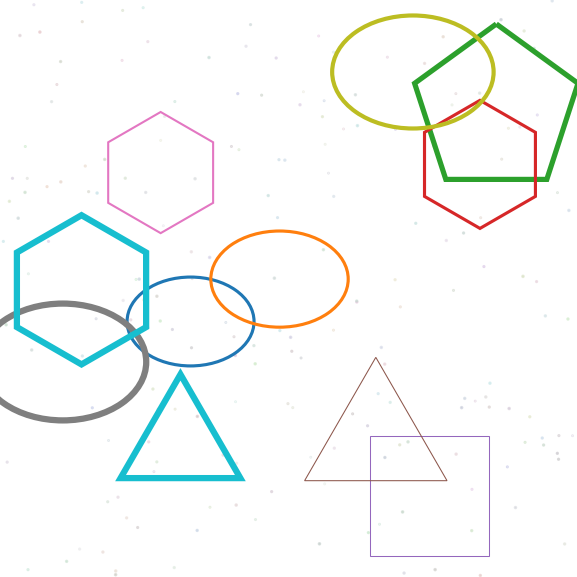[{"shape": "oval", "thickness": 1.5, "radius": 0.55, "center": [0.33, 0.442]}, {"shape": "oval", "thickness": 1.5, "radius": 0.59, "center": [0.484, 0.516]}, {"shape": "pentagon", "thickness": 2.5, "radius": 0.74, "center": [0.859, 0.809]}, {"shape": "hexagon", "thickness": 1.5, "radius": 0.55, "center": [0.831, 0.715]}, {"shape": "square", "thickness": 0.5, "radius": 0.52, "center": [0.744, 0.14]}, {"shape": "triangle", "thickness": 0.5, "radius": 0.71, "center": [0.651, 0.238]}, {"shape": "hexagon", "thickness": 1, "radius": 0.52, "center": [0.278, 0.7]}, {"shape": "oval", "thickness": 3, "radius": 0.72, "center": [0.109, 0.372]}, {"shape": "oval", "thickness": 2, "radius": 0.7, "center": [0.715, 0.874]}, {"shape": "hexagon", "thickness": 3, "radius": 0.65, "center": [0.141, 0.497]}, {"shape": "triangle", "thickness": 3, "radius": 0.6, "center": [0.312, 0.231]}]